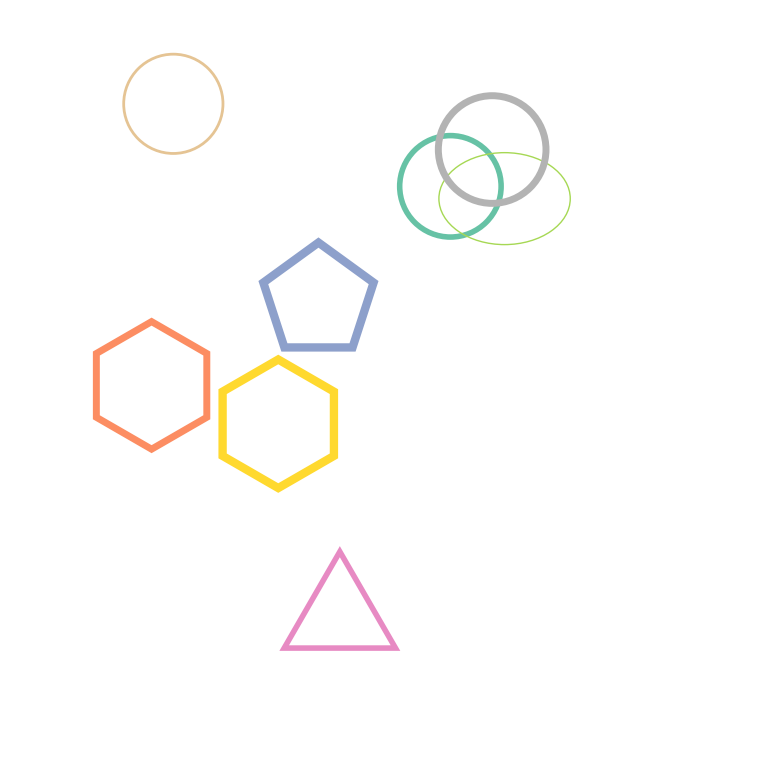[{"shape": "circle", "thickness": 2, "radius": 0.33, "center": [0.585, 0.758]}, {"shape": "hexagon", "thickness": 2.5, "radius": 0.41, "center": [0.197, 0.499]}, {"shape": "pentagon", "thickness": 3, "radius": 0.38, "center": [0.414, 0.61]}, {"shape": "triangle", "thickness": 2, "radius": 0.42, "center": [0.441, 0.2]}, {"shape": "oval", "thickness": 0.5, "radius": 0.43, "center": [0.655, 0.742]}, {"shape": "hexagon", "thickness": 3, "radius": 0.42, "center": [0.361, 0.45]}, {"shape": "circle", "thickness": 1, "radius": 0.32, "center": [0.225, 0.865]}, {"shape": "circle", "thickness": 2.5, "radius": 0.35, "center": [0.639, 0.806]}]